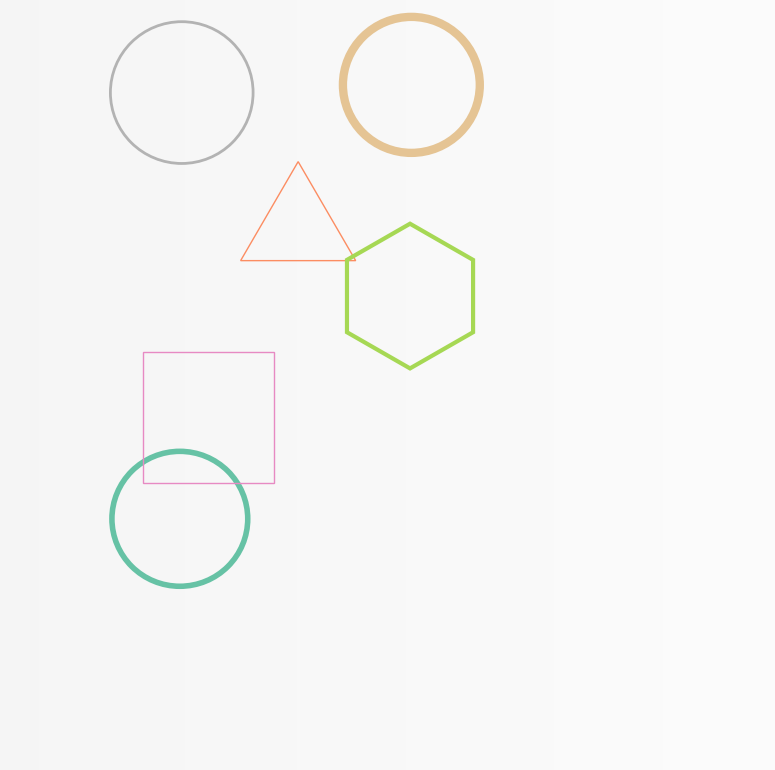[{"shape": "circle", "thickness": 2, "radius": 0.44, "center": [0.232, 0.326]}, {"shape": "triangle", "thickness": 0.5, "radius": 0.43, "center": [0.385, 0.704]}, {"shape": "square", "thickness": 0.5, "radius": 0.42, "center": [0.269, 0.458]}, {"shape": "hexagon", "thickness": 1.5, "radius": 0.47, "center": [0.529, 0.616]}, {"shape": "circle", "thickness": 3, "radius": 0.44, "center": [0.531, 0.89]}, {"shape": "circle", "thickness": 1, "radius": 0.46, "center": [0.235, 0.88]}]